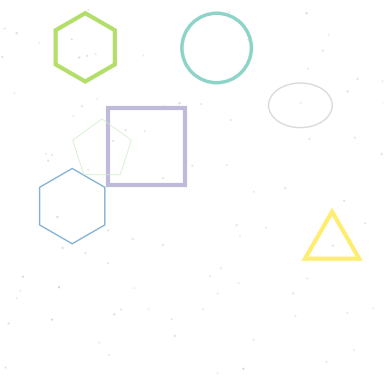[{"shape": "circle", "thickness": 2.5, "radius": 0.45, "center": [0.563, 0.875]}, {"shape": "square", "thickness": 3, "radius": 0.5, "center": [0.38, 0.618]}, {"shape": "hexagon", "thickness": 1, "radius": 0.49, "center": [0.188, 0.465]}, {"shape": "hexagon", "thickness": 3, "radius": 0.44, "center": [0.221, 0.877]}, {"shape": "oval", "thickness": 1, "radius": 0.41, "center": [0.78, 0.726]}, {"shape": "pentagon", "thickness": 0.5, "radius": 0.4, "center": [0.265, 0.611]}, {"shape": "triangle", "thickness": 3, "radius": 0.41, "center": [0.863, 0.369]}]